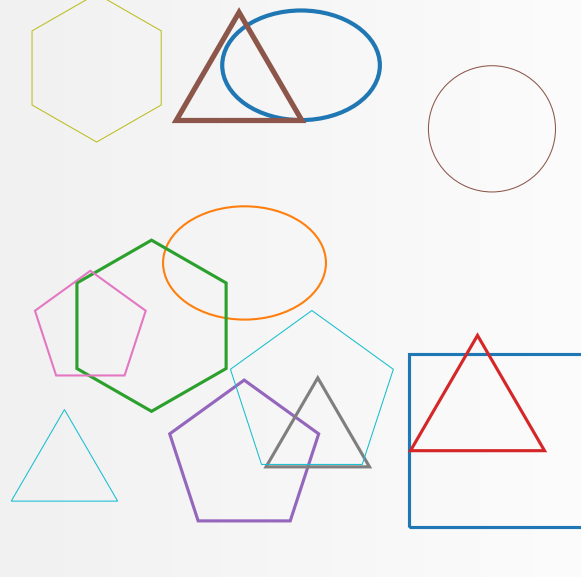[{"shape": "oval", "thickness": 2, "radius": 0.68, "center": [0.518, 0.886]}, {"shape": "square", "thickness": 1.5, "radius": 0.75, "center": [0.853, 0.236]}, {"shape": "oval", "thickness": 1, "radius": 0.7, "center": [0.421, 0.544]}, {"shape": "hexagon", "thickness": 1.5, "radius": 0.74, "center": [0.261, 0.435]}, {"shape": "triangle", "thickness": 1.5, "radius": 0.67, "center": [0.822, 0.285]}, {"shape": "pentagon", "thickness": 1.5, "radius": 0.67, "center": [0.42, 0.206]}, {"shape": "circle", "thickness": 0.5, "radius": 0.55, "center": [0.846, 0.776]}, {"shape": "triangle", "thickness": 2.5, "radius": 0.62, "center": [0.411, 0.853]}, {"shape": "pentagon", "thickness": 1, "radius": 0.5, "center": [0.155, 0.43]}, {"shape": "triangle", "thickness": 1.5, "radius": 0.51, "center": [0.547, 0.242]}, {"shape": "hexagon", "thickness": 0.5, "radius": 0.64, "center": [0.166, 0.881]}, {"shape": "pentagon", "thickness": 0.5, "radius": 0.74, "center": [0.537, 0.314]}, {"shape": "triangle", "thickness": 0.5, "radius": 0.53, "center": [0.111, 0.184]}]